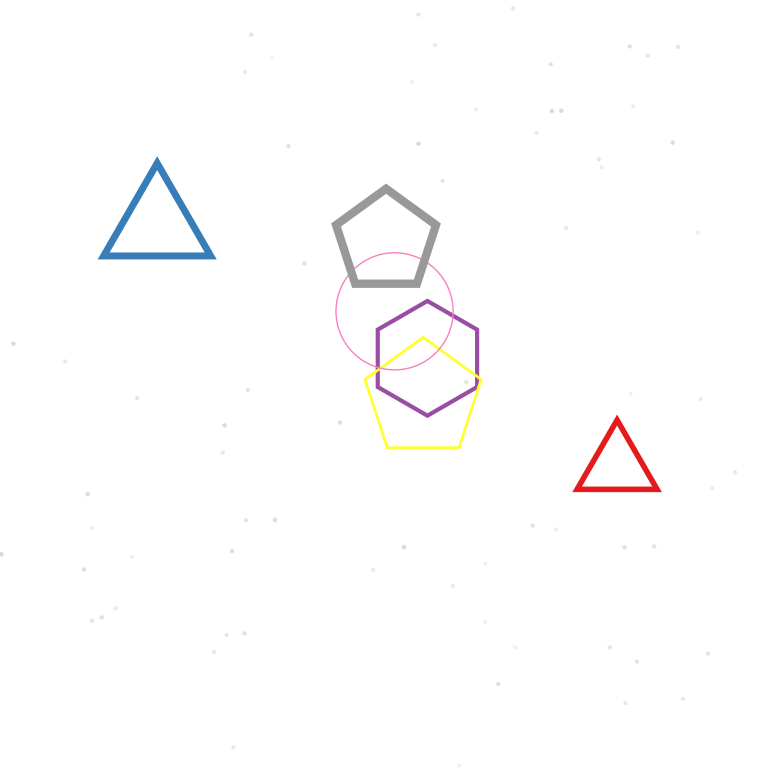[{"shape": "triangle", "thickness": 2, "radius": 0.3, "center": [0.801, 0.394]}, {"shape": "triangle", "thickness": 2.5, "radius": 0.4, "center": [0.204, 0.708]}, {"shape": "hexagon", "thickness": 1.5, "radius": 0.37, "center": [0.555, 0.535]}, {"shape": "pentagon", "thickness": 1, "radius": 0.4, "center": [0.549, 0.483]}, {"shape": "circle", "thickness": 0.5, "radius": 0.38, "center": [0.512, 0.596]}, {"shape": "pentagon", "thickness": 3, "radius": 0.34, "center": [0.501, 0.687]}]